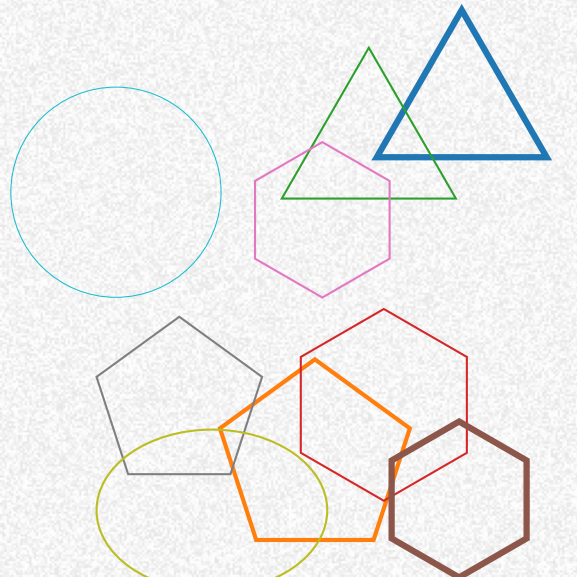[{"shape": "triangle", "thickness": 3, "radius": 0.85, "center": [0.8, 0.812]}, {"shape": "pentagon", "thickness": 2, "radius": 0.86, "center": [0.545, 0.204]}, {"shape": "triangle", "thickness": 1, "radius": 0.87, "center": [0.639, 0.742]}, {"shape": "hexagon", "thickness": 1, "radius": 0.83, "center": [0.665, 0.298]}, {"shape": "hexagon", "thickness": 3, "radius": 0.67, "center": [0.795, 0.134]}, {"shape": "hexagon", "thickness": 1, "radius": 0.67, "center": [0.558, 0.618]}, {"shape": "pentagon", "thickness": 1, "radius": 0.75, "center": [0.31, 0.3]}, {"shape": "oval", "thickness": 1, "radius": 1.0, "center": [0.367, 0.115]}, {"shape": "circle", "thickness": 0.5, "radius": 0.91, "center": [0.201, 0.666]}]